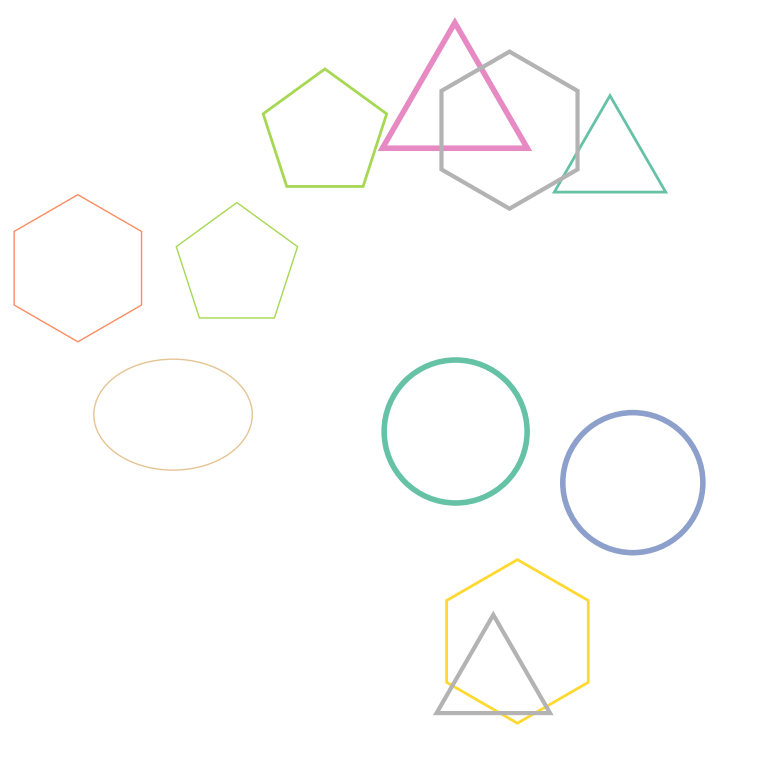[{"shape": "triangle", "thickness": 1, "radius": 0.42, "center": [0.792, 0.792]}, {"shape": "circle", "thickness": 2, "radius": 0.46, "center": [0.592, 0.44]}, {"shape": "hexagon", "thickness": 0.5, "radius": 0.48, "center": [0.101, 0.652]}, {"shape": "circle", "thickness": 2, "radius": 0.45, "center": [0.822, 0.373]}, {"shape": "triangle", "thickness": 2, "radius": 0.54, "center": [0.591, 0.862]}, {"shape": "pentagon", "thickness": 1, "radius": 0.42, "center": [0.422, 0.826]}, {"shape": "pentagon", "thickness": 0.5, "radius": 0.41, "center": [0.308, 0.654]}, {"shape": "hexagon", "thickness": 1, "radius": 0.53, "center": [0.672, 0.167]}, {"shape": "oval", "thickness": 0.5, "radius": 0.51, "center": [0.225, 0.462]}, {"shape": "triangle", "thickness": 1.5, "radius": 0.43, "center": [0.641, 0.116]}, {"shape": "hexagon", "thickness": 1.5, "radius": 0.51, "center": [0.662, 0.831]}]